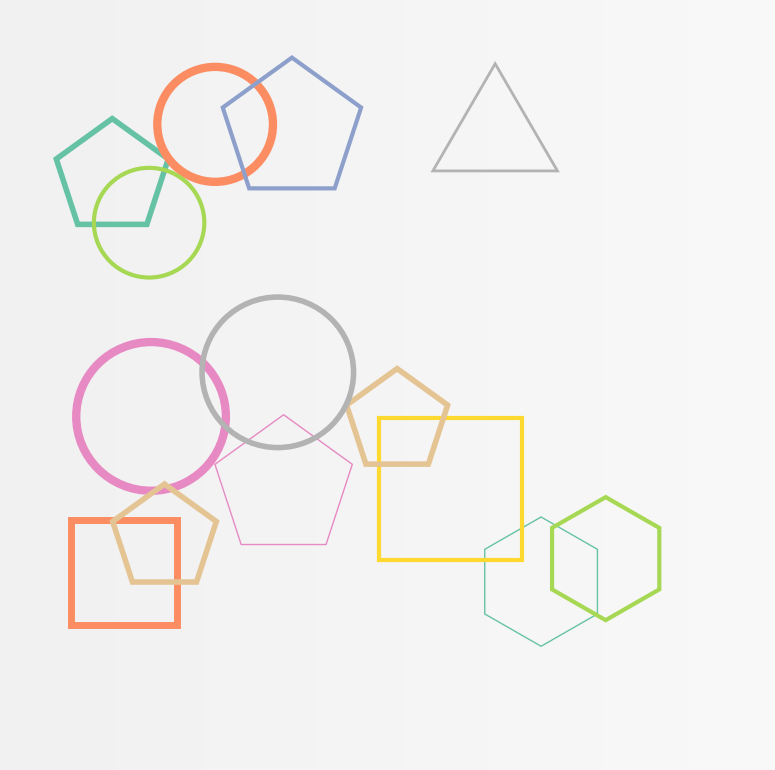[{"shape": "hexagon", "thickness": 0.5, "radius": 0.42, "center": [0.698, 0.245]}, {"shape": "pentagon", "thickness": 2, "radius": 0.38, "center": [0.145, 0.77]}, {"shape": "circle", "thickness": 3, "radius": 0.37, "center": [0.278, 0.838]}, {"shape": "square", "thickness": 2.5, "radius": 0.34, "center": [0.16, 0.256]}, {"shape": "pentagon", "thickness": 1.5, "radius": 0.47, "center": [0.377, 0.831]}, {"shape": "circle", "thickness": 3, "radius": 0.48, "center": [0.195, 0.459]}, {"shape": "pentagon", "thickness": 0.5, "radius": 0.47, "center": [0.366, 0.368]}, {"shape": "circle", "thickness": 1.5, "radius": 0.36, "center": [0.192, 0.711]}, {"shape": "hexagon", "thickness": 1.5, "radius": 0.4, "center": [0.782, 0.274]}, {"shape": "square", "thickness": 1.5, "radius": 0.46, "center": [0.581, 0.365]}, {"shape": "pentagon", "thickness": 2, "radius": 0.34, "center": [0.512, 0.453]}, {"shape": "pentagon", "thickness": 2, "radius": 0.35, "center": [0.212, 0.301]}, {"shape": "triangle", "thickness": 1, "radius": 0.46, "center": [0.639, 0.824]}, {"shape": "circle", "thickness": 2, "radius": 0.49, "center": [0.358, 0.516]}]